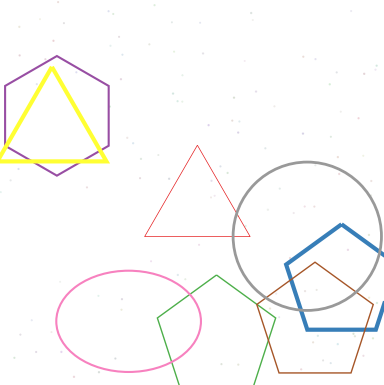[{"shape": "triangle", "thickness": 0.5, "radius": 0.79, "center": [0.513, 0.464]}, {"shape": "pentagon", "thickness": 3, "radius": 0.76, "center": [0.887, 0.266]}, {"shape": "pentagon", "thickness": 1, "radius": 0.81, "center": [0.562, 0.124]}, {"shape": "hexagon", "thickness": 1.5, "radius": 0.78, "center": [0.148, 0.699]}, {"shape": "triangle", "thickness": 3, "radius": 0.82, "center": [0.135, 0.663]}, {"shape": "pentagon", "thickness": 1, "radius": 0.79, "center": [0.818, 0.16]}, {"shape": "oval", "thickness": 1.5, "radius": 0.94, "center": [0.334, 0.165]}, {"shape": "circle", "thickness": 2, "radius": 0.96, "center": [0.798, 0.386]}]